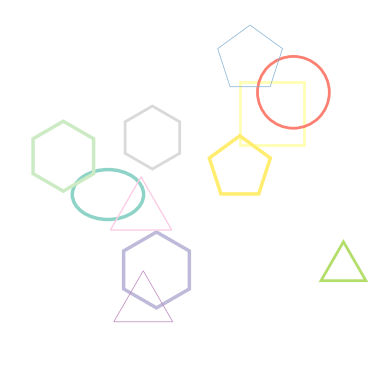[{"shape": "oval", "thickness": 2.5, "radius": 0.46, "center": [0.28, 0.495]}, {"shape": "square", "thickness": 2, "radius": 0.41, "center": [0.706, 0.706]}, {"shape": "hexagon", "thickness": 2.5, "radius": 0.49, "center": [0.406, 0.299]}, {"shape": "circle", "thickness": 2, "radius": 0.47, "center": [0.762, 0.76]}, {"shape": "pentagon", "thickness": 0.5, "radius": 0.44, "center": [0.65, 0.846]}, {"shape": "triangle", "thickness": 2, "radius": 0.34, "center": [0.892, 0.305]}, {"shape": "triangle", "thickness": 1, "radius": 0.46, "center": [0.366, 0.449]}, {"shape": "hexagon", "thickness": 2, "radius": 0.41, "center": [0.396, 0.643]}, {"shape": "triangle", "thickness": 0.5, "radius": 0.44, "center": [0.372, 0.208]}, {"shape": "hexagon", "thickness": 2.5, "radius": 0.45, "center": [0.165, 0.594]}, {"shape": "pentagon", "thickness": 2.5, "radius": 0.42, "center": [0.623, 0.564]}]